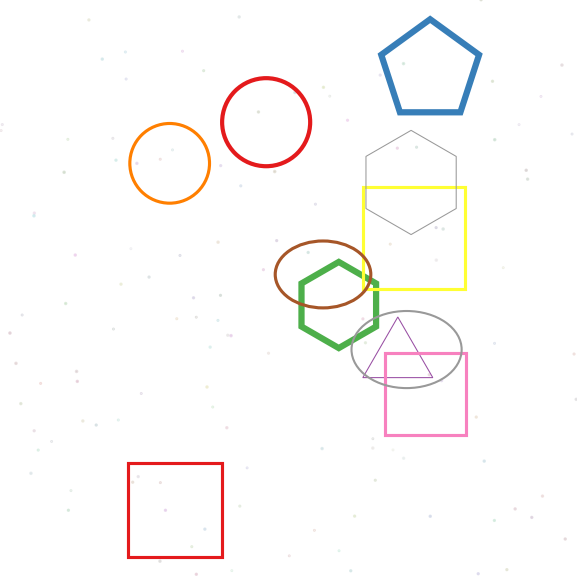[{"shape": "circle", "thickness": 2, "radius": 0.38, "center": [0.461, 0.788]}, {"shape": "square", "thickness": 1.5, "radius": 0.41, "center": [0.303, 0.116]}, {"shape": "pentagon", "thickness": 3, "radius": 0.45, "center": [0.745, 0.877]}, {"shape": "hexagon", "thickness": 3, "radius": 0.37, "center": [0.587, 0.471]}, {"shape": "triangle", "thickness": 0.5, "radius": 0.35, "center": [0.689, 0.38]}, {"shape": "circle", "thickness": 1.5, "radius": 0.34, "center": [0.294, 0.716]}, {"shape": "square", "thickness": 1.5, "radius": 0.44, "center": [0.717, 0.586]}, {"shape": "oval", "thickness": 1.5, "radius": 0.41, "center": [0.559, 0.524]}, {"shape": "square", "thickness": 1.5, "radius": 0.35, "center": [0.736, 0.317]}, {"shape": "hexagon", "thickness": 0.5, "radius": 0.45, "center": [0.712, 0.683]}, {"shape": "oval", "thickness": 1, "radius": 0.48, "center": [0.704, 0.394]}]